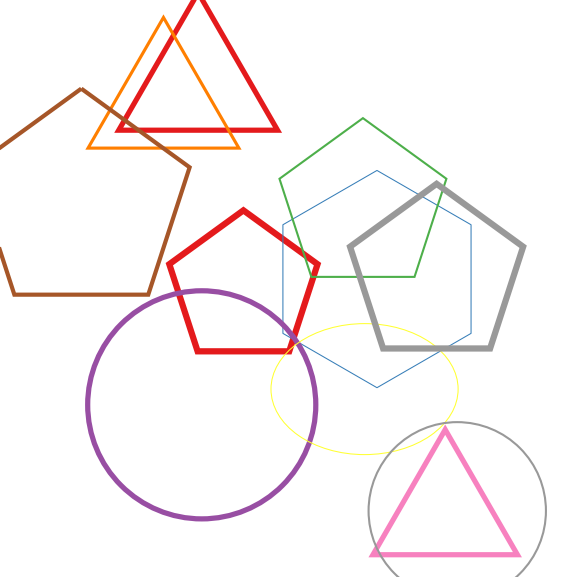[{"shape": "triangle", "thickness": 2.5, "radius": 0.79, "center": [0.343, 0.853]}, {"shape": "pentagon", "thickness": 3, "radius": 0.67, "center": [0.422, 0.5]}, {"shape": "hexagon", "thickness": 0.5, "radius": 0.94, "center": [0.653, 0.516]}, {"shape": "pentagon", "thickness": 1, "radius": 0.76, "center": [0.628, 0.643]}, {"shape": "circle", "thickness": 2.5, "radius": 0.99, "center": [0.349, 0.298]}, {"shape": "triangle", "thickness": 1.5, "radius": 0.75, "center": [0.283, 0.818]}, {"shape": "oval", "thickness": 0.5, "radius": 0.81, "center": [0.631, 0.325]}, {"shape": "pentagon", "thickness": 2, "radius": 0.99, "center": [0.141, 0.648]}, {"shape": "triangle", "thickness": 2.5, "radius": 0.72, "center": [0.771, 0.111]}, {"shape": "pentagon", "thickness": 3, "radius": 0.79, "center": [0.756, 0.523]}, {"shape": "circle", "thickness": 1, "radius": 0.77, "center": [0.792, 0.115]}]